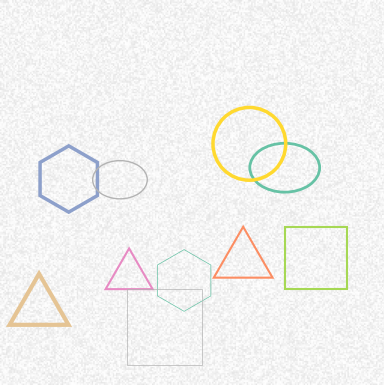[{"shape": "oval", "thickness": 2, "radius": 0.45, "center": [0.74, 0.564]}, {"shape": "hexagon", "thickness": 0.5, "radius": 0.4, "center": [0.478, 0.272]}, {"shape": "triangle", "thickness": 1.5, "radius": 0.44, "center": [0.632, 0.323]}, {"shape": "hexagon", "thickness": 2.5, "radius": 0.43, "center": [0.179, 0.535]}, {"shape": "triangle", "thickness": 1.5, "radius": 0.35, "center": [0.335, 0.284]}, {"shape": "square", "thickness": 1.5, "radius": 0.4, "center": [0.822, 0.33]}, {"shape": "circle", "thickness": 2.5, "radius": 0.47, "center": [0.648, 0.626]}, {"shape": "triangle", "thickness": 3, "radius": 0.44, "center": [0.101, 0.201]}, {"shape": "oval", "thickness": 1, "radius": 0.35, "center": [0.312, 0.533]}, {"shape": "square", "thickness": 0.5, "radius": 0.49, "center": [0.427, 0.15]}]